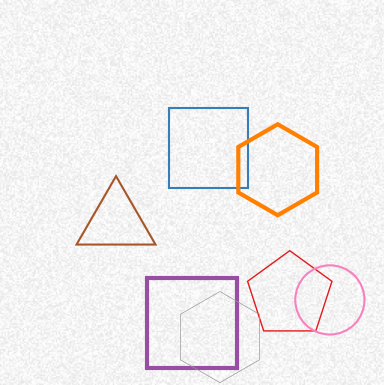[{"shape": "pentagon", "thickness": 1, "radius": 0.58, "center": [0.753, 0.234]}, {"shape": "square", "thickness": 1.5, "radius": 0.52, "center": [0.542, 0.615]}, {"shape": "square", "thickness": 3, "radius": 0.58, "center": [0.498, 0.161]}, {"shape": "hexagon", "thickness": 3, "radius": 0.59, "center": [0.721, 0.559]}, {"shape": "triangle", "thickness": 1.5, "radius": 0.59, "center": [0.301, 0.424]}, {"shape": "circle", "thickness": 1.5, "radius": 0.45, "center": [0.857, 0.221]}, {"shape": "hexagon", "thickness": 0.5, "radius": 0.59, "center": [0.571, 0.125]}]